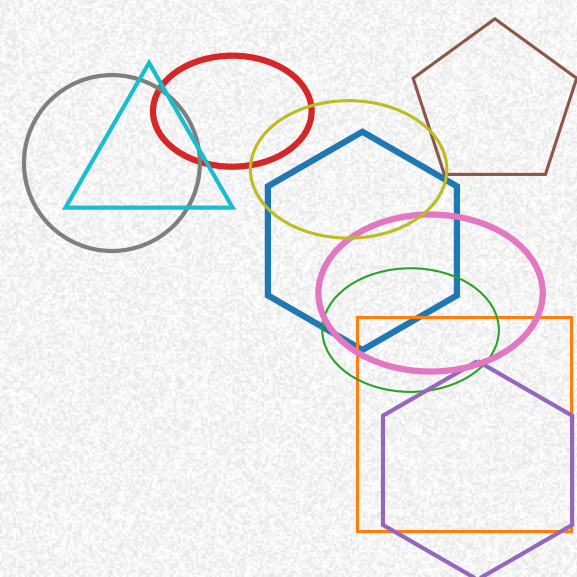[{"shape": "hexagon", "thickness": 3, "radius": 0.94, "center": [0.628, 0.582]}, {"shape": "square", "thickness": 1.5, "radius": 0.93, "center": [0.803, 0.265]}, {"shape": "oval", "thickness": 1, "radius": 0.76, "center": [0.711, 0.428]}, {"shape": "oval", "thickness": 3, "radius": 0.69, "center": [0.402, 0.807]}, {"shape": "hexagon", "thickness": 2, "radius": 0.95, "center": [0.827, 0.185]}, {"shape": "pentagon", "thickness": 1.5, "radius": 0.74, "center": [0.857, 0.818]}, {"shape": "oval", "thickness": 3, "radius": 0.97, "center": [0.746, 0.492]}, {"shape": "circle", "thickness": 2, "radius": 0.76, "center": [0.194, 0.717]}, {"shape": "oval", "thickness": 1.5, "radius": 0.85, "center": [0.604, 0.706]}, {"shape": "triangle", "thickness": 2, "radius": 0.84, "center": [0.258, 0.723]}]